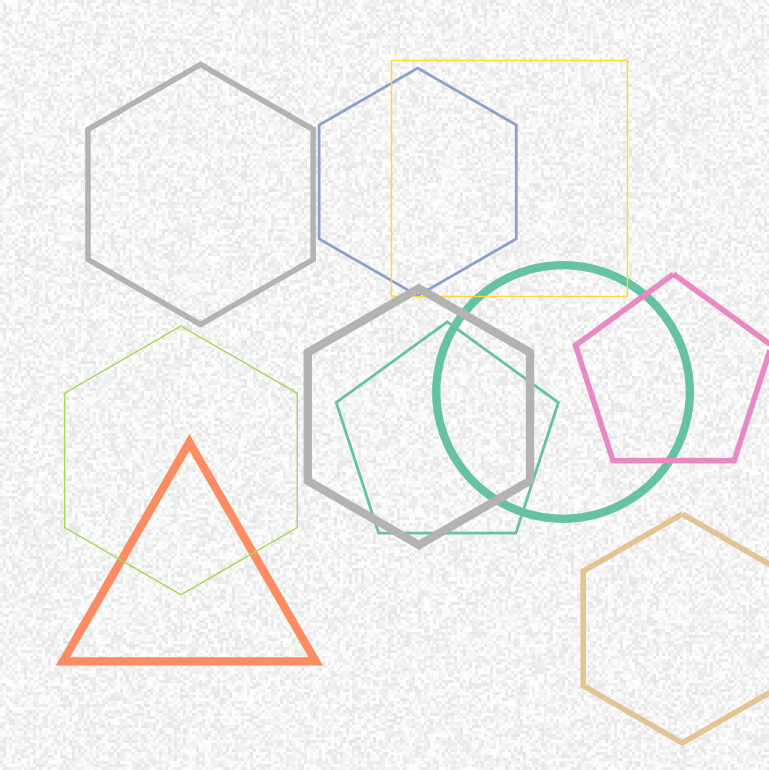[{"shape": "pentagon", "thickness": 1, "radius": 0.76, "center": [0.581, 0.43]}, {"shape": "circle", "thickness": 3, "radius": 0.82, "center": [0.731, 0.491]}, {"shape": "triangle", "thickness": 3, "radius": 0.95, "center": [0.246, 0.236]}, {"shape": "hexagon", "thickness": 1, "radius": 0.74, "center": [0.542, 0.764]}, {"shape": "pentagon", "thickness": 2, "radius": 0.67, "center": [0.875, 0.51]}, {"shape": "hexagon", "thickness": 0.5, "radius": 0.87, "center": [0.235, 0.402]}, {"shape": "square", "thickness": 0.5, "radius": 0.76, "center": [0.661, 0.769]}, {"shape": "hexagon", "thickness": 2, "radius": 0.74, "center": [0.886, 0.184]}, {"shape": "hexagon", "thickness": 2, "radius": 0.84, "center": [0.26, 0.747]}, {"shape": "hexagon", "thickness": 3, "radius": 0.83, "center": [0.544, 0.459]}]